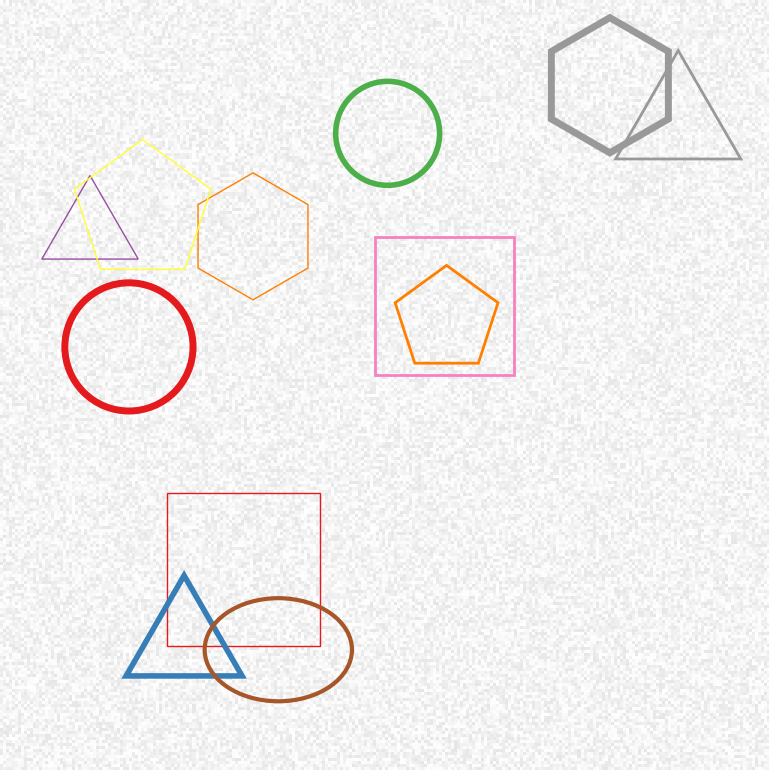[{"shape": "square", "thickness": 0.5, "radius": 0.5, "center": [0.316, 0.261]}, {"shape": "circle", "thickness": 2.5, "radius": 0.42, "center": [0.167, 0.549]}, {"shape": "triangle", "thickness": 2, "radius": 0.43, "center": [0.239, 0.166]}, {"shape": "circle", "thickness": 2, "radius": 0.34, "center": [0.503, 0.827]}, {"shape": "triangle", "thickness": 0.5, "radius": 0.36, "center": [0.117, 0.7]}, {"shape": "pentagon", "thickness": 1, "radius": 0.35, "center": [0.58, 0.585]}, {"shape": "hexagon", "thickness": 0.5, "radius": 0.41, "center": [0.329, 0.693]}, {"shape": "pentagon", "thickness": 0.5, "radius": 0.47, "center": [0.185, 0.726]}, {"shape": "oval", "thickness": 1.5, "radius": 0.48, "center": [0.361, 0.156]}, {"shape": "square", "thickness": 1, "radius": 0.45, "center": [0.577, 0.602]}, {"shape": "hexagon", "thickness": 2.5, "radius": 0.44, "center": [0.792, 0.889]}, {"shape": "triangle", "thickness": 1, "radius": 0.47, "center": [0.881, 0.84]}]